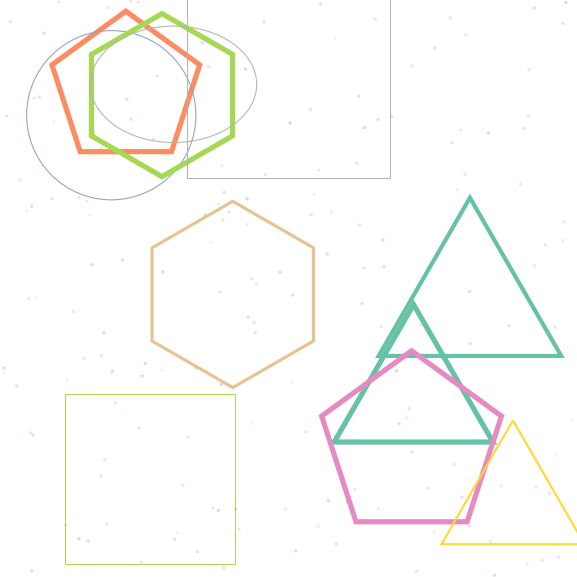[{"shape": "triangle", "thickness": 2, "radius": 0.91, "center": [0.814, 0.474]}, {"shape": "triangle", "thickness": 2.5, "radius": 0.79, "center": [0.716, 0.313]}, {"shape": "pentagon", "thickness": 2.5, "radius": 0.67, "center": [0.218, 0.845]}, {"shape": "circle", "thickness": 0.5, "radius": 0.73, "center": [0.193, 0.8]}, {"shape": "pentagon", "thickness": 2.5, "radius": 0.82, "center": [0.713, 0.228]}, {"shape": "square", "thickness": 0.5, "radius": 0.73, "center": [0.26, 0.17]}, {"shape": "hexagon", "thickness": 2.5, "radius": 0.71, "center": [0.281, 0.834]}, {"shape": "triangle", "thickness": 1, "radius": 0.71, "center": [0.888, 0.128]}, {"shape": "hexagon", "thickness": 1.5, "radius": 0.81, "center": [0.403, 0.489]}, {"shape": "oval", "thickness": 0.5, "radius": 0.72, "center": [0.301, 0.853]}, {"shape": "square", "thickness": 0.5, "radius": 0.88, "center": [0.5, 0.867]}]